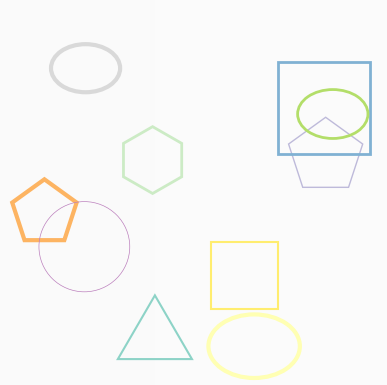[{"shape": "triangle", "thickness": 1.5, "radius": 0.55, "center": [0.4, 0.122]}, {"shape": "oval", "thickness": 3, "radius": 0.59, "center": [0.656, 0.101]}, {"shape": "pentagon", "thickness": 1, "radius": 0.5, "center": [0.84, 0.595]}, {"shape": "square", "thickness": 2, "radius": 0.59, "center": [0.835, 0.719]}, {"shape": "pentagon", "thickness": 3, "radius": 0.44, "center": [0.115, 0.447]}, {"shape": "oval", "thickness": 2, "radius": 0.45, "center": [0.859, 0.704]}, {"shape": "oval", "thickness": 3, "radius": 0.45, "center": [0.221, 0.823]}, {"shape": "circle", "thickness": 0.5, "radius": 0.59, "center": [0.218, 0.359]}, {"shape": "hexagon", "thickness": 2, "radius": 0.43, "center": [0.394, 0.584]}, {"shape": "square", "thickness": 1.5, "radius": 0.43, "center": [0.631, 0.284]}]